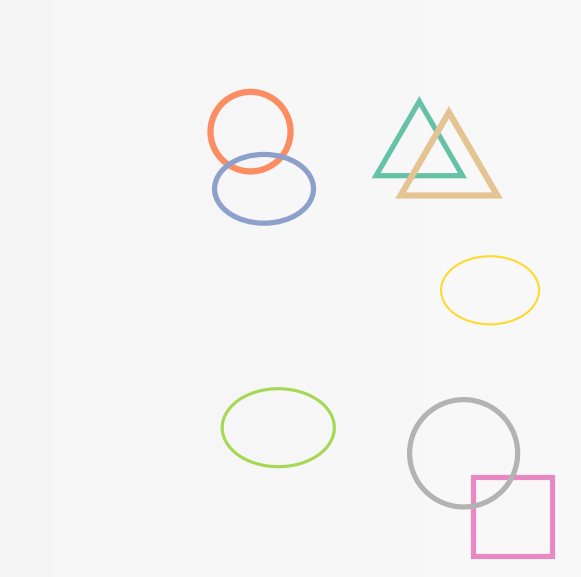[{"shape": "triangle", "thickness": 2.5, "radius": 0.43, "center": [0.721, 0.738]}, {"shape": "circle", "thickness": 3, "radius": 0.34, "center": [0.431, 0.771]}, {"shape": "oval", "thickness": 2.5, "radius": 0.43, "center": [0.454, 0.672]}, {"shape": "square", "thickness": 2.5, "radius": 0.34, "center": [0.882, 0.105]}, {"shape": "oval", "thickness": 1.5, "radius": 0.48, "center": [0.479, 0.259]}, {"shape": "oval", "thickness": 1, "radius": 0.42, "center": [0.843, 0.496]}, {"shape": "triangle", "thickness": 3, "radius": 0.48, "center": [0.772, 0.709]}, {"shape": "circle", "thickness": 2.5, "radius": 0.46, "center": [0.798, 0.214]}]